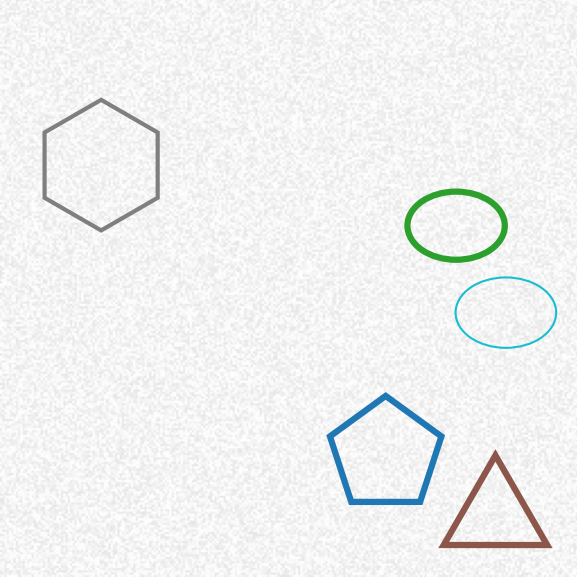[{"shape": "pentagon", "thickness": 3, "radius": 0.51, "center": [0.668, 0.212]}, {"shape": "oval", "thickness": 3, "radius": 0.42, "center": [0.79, 0.608]}, {"shape": "triangle", "thickness": 3, "radius": 0.52, "center": [0.858, 0.107]}, {"shape": "hexagon", "thickness": 2, "radius": 0.57, "center": [0.175, 0.713]}, {"shape": "oval", "thickness": 1, "radius": 0.44, "center": [0.876, 0.458]}]